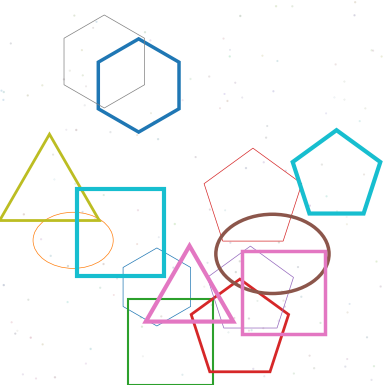[{"shape": "hexagon", "thickness": 0.5, "radius": 0.51, "center": [0.407, 0.255]}, {"shape": "hexagon", "thickness": 2.5, "radius": 0.61, "center": [0.36, 0.778]}, {"shape": "oval", "thickness": 0.5, "radius": 0.52, "center": [0.19, 0.376]}, {"shape": "square", "thickness": 1.5, "radius": 0.55, "center": [0.442, 0.112]}, {"shape": "pentagon", "thickness": 2, "radius": 0.67, "center": [0.623, 0.142]}, {"shape": "pentagon", "thickness": 0.5, "radius": 0.67, "center": [0.657, 0.482]}, {"shape": "pentagon", "thickness": 0.5, "radius": 0.59, "center": [0.65, 0.243]}, {"shape": "oval", "thickness": 2.5, "radius": 0.74, "center": [0.708, 0.341]}, {"shape": "triangle", "thickness": 3, "radius": 0.66, "center": [0.492, 0.23]}, {"shape": "square", "thickness": 2.5, "radius": 0.54, "center": [0.738, 0.241]}, {"shape": "hexagon", "thickness": 0.5, "radius": 0.6, "center": [0.271, 0.84]}, {"shape": "triangle", "thickness": 2, "radius": 0.75, "center": [0.128, 0.502]}, {"shape": "pentagon", "thickness": 3, "radius": 0.6, "center": [0.874, 0.542]}, {"shape": "square", "thickness": 3, "radius": 0.57, "center": [0.313, 0.396]}]